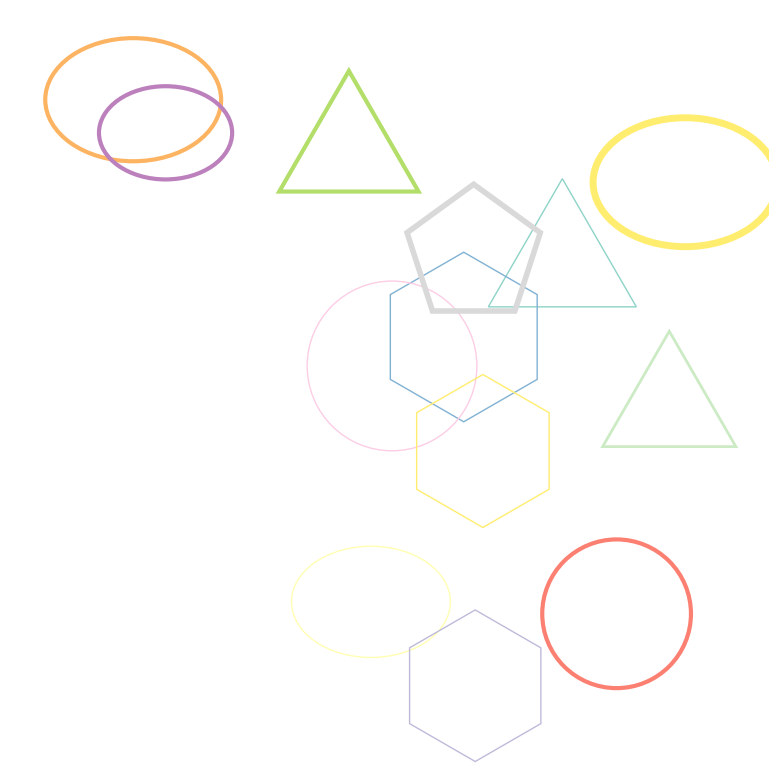[{"shape": "triangle", "thickness": 0.5, "radius": 0.55, "center": [0.73, 0.657]}, {"shape": "oval", "thickness": 0.5, "radius": 0.52, "center": [0.482, 0.218]}, {"shape": "hexagon", "thickness": 0.5, "radius": 0.49, "center": [0.617, 0.109]}, {"shape": "circle", "thickness": 1.5, "radius": 0.48, "center": [0.801, 0.203]}, {"shape": "hexagon", "thickness": 0.5, "radius": 0.55, "center": [0.602, 0.562]}, {"shape": "oval", "thickness": 1.5, "radius": 0.57, "center": [0.173, 0.871]}, {"shape": "triangle", "thickness": 1.5, "radius": 0.52, "center": [0.453, 0.803]}, {"shape": "circle", "thickness": 0.5, "radius": 0.55, "center": [0.509, 0.525]}, {"shape": "pentagon", "thickness": 2, "radius": 0.45, "center": [0.615, 0.67]}, {"shape": "oval", "thickness": 1.5, "radius": 0.43, "center": [0.215, 0.828]}, {"shape": "triangle", "thickness": 1, "radius": 0.5, "center": [0.869, 0.47]}, {"shape": "oval", "thickness": 2.5, "radius": 0.6, "center": [0.89, 0.763]}, {"shape": "hexagon", "thickness": 0.5, "radius": 0.5, "center": [0.627, 0.414]}]